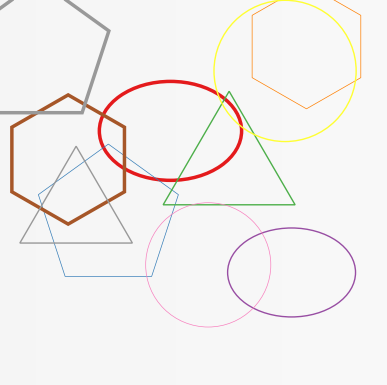[{"shape": "oval", "thickness": 2.5, "radius": 0.92, "center": [0.44, 0.66]}, {"shape": "pentagon", "thickness": 0.5, "radius": 0.95, "center": [0.28, 0.436]}, {"shape": "triangle", "thickness": 1, "radius": 0.98, "center": [0.591, 0.566]}, {"shape": "oval", "thickness": 1, "radius": 0.83, "center": [0.752, 0.292]}, {"shape": "hexagon", "thickness": 0.5, "radius": 0.81, "center": [0.791, 0.879]}, {"shape": "circle", "thickness": 1, "radius": 0.92, "center": [0.736, 0.816]}, {"shape": "hexagon", "thickness": 2.5, "radius": 0.84, "center": [0.176, 0.586]}, {"shape": "circle", "thickness": 0.5, "radius": 0.81, "center": [0.537, 0.312]}, {"shape": "triangle", "thickness": 1, "radius": 0.84, "center": [0.196, 0.453]}, {"shape": "pentagon", "thickness": 2.5, "radius": 0.95, "center": [0.1, 0.861]}]